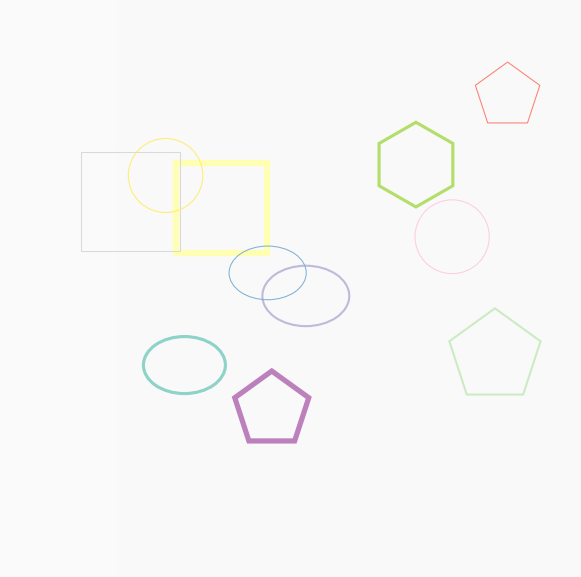[{"shape": "oval", "thickness": 1.5, "radius": 0.35, "center": [0.317, 0.367]}, {"shape": "square", "thickness": 3, "radius": 0.39, "center": [0.382, 0.639]}, {"shape": "oval", "thickness": 1, "radius": 0.37, "center": [0.526, 0.487]}, {"shape": "pentagon", "thickness": 0.5, "radius": 0.29, "center": [0.873, 0.833]}, {"shape": "oval", "thickness": 0.5, "radius": 0.33, "center": [0.46, 0.527]}, {"shape": "hexagon", "thickness": 1.5, "radius": 0.37, "center": [0.716, 0.714]}, {"shape": "circle", "thickness": 0.5, "radius": 0.32, "center": [0.778, 0.589]}, {"shape": "square", "thickness": 0.5, "radius": 0.43, "center": [0.224, 0.65]}, {"shape": "pentagon", "thickness": 2.5, "radius": 0.33, "center": [0.468, 0.29]}, {"shape": "pentagon", "thickness": 1, "radius": 0.41, "center": [0.852, 0.383]}, {"shape": "circle", "thickness": 0.5, "radius": 0.32, "center": [0.285, 0.695]}]